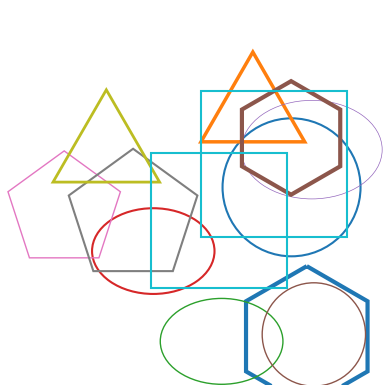[{"shape": "hexagon", "thickness": 3, "radius": 0.91, "center": [0.797, 0.126]}, {"shape": "circle", "thickness": 1.5, "radius": 0.9, "center": [0.757, 0.513]}, {"shape": "triangle", "thickness": 2.5, "radius": 0.78, "center": [0.657, 0.709]}, {"shape": "oval", "thickness": 1, "radius": 0.8, "center": [0.576, 0.113]}, {"shape": "oval", "thickness": 1.5, "radius": 0.8, "center": [0.398, 0.348]}, {"shape": "oval", "thickness": 0.5, "radius": 0.91, "center": [0.81, 0.611]}, {"shape": "circle", "thickness": 1, "radius": 0.67, "center": [0.815, 0.131]}, {"shape": "hexagon", "thickness": 3, "radius": 0.74, "center": [0.756, 0.642]}, {"shape": "pentagon", "thickness": 1, "radius": 0.77, "center": [0.167, 0.454]}, {"shape": "pentagon", "thickness": 1.5, "radius": 0.88, "center": [0.346, 0.438]}, {"shape": "triangle", "thickness": 2, "radius": 0.8, "center": [0.276, 0.607]}, {"shape": "square", "thickness": 1.5, "radius": 0.95, "center": [0.712, 0.573]}, {"shape": "square", "thickness": 1.5, "radius": 0.88, "center": [0.568, 0.427]}]